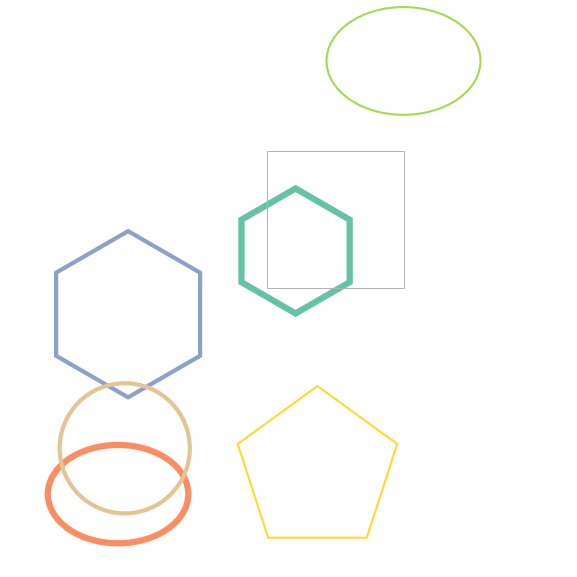[{"shape": "hexagon", "thickness": 3, "radius": 0.54, "center": [0.512, 0.565]}, {"shape": "oval", "thickness": 3, "radius": 0.61, "center": [0.204, 0.144]}, {"shape": "hexagon", "thickness": 2, "radius": 0.72, "center": [0.222, 0.455]}, {"shape": "oval", "thickness": 1, "radius": 0.67, "center": [0.699, 0.894]}, {"shape": "pentagon", "thickness": 1, "radius": 0.73, "center": [0.55, 0.186]}, {"shape": "circle", "thickness": 2, "radius": 0.56, "center": [0.216, 0.223]}, {"shape": "square", "thickness": 0.5, "radius": 0.59, "center": [0.581, 0.618]}]